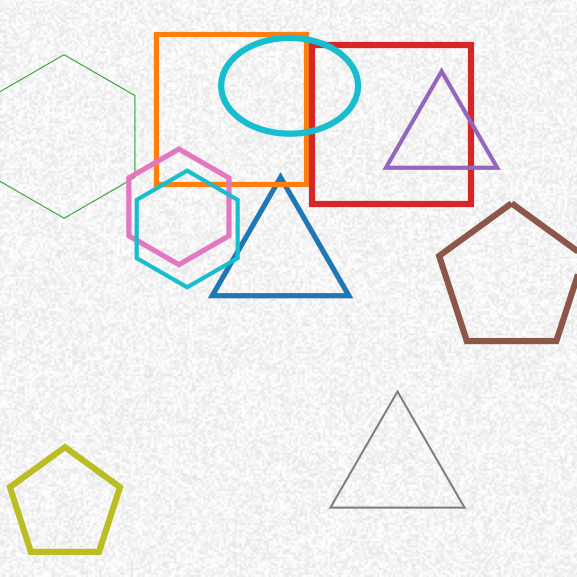[{"shape": "triangle", "thickness": 2.5, "radius": 0.68, "center": [0.486, 0.555]}, {"shape": "square", "thickness": 2.5, "radius": 0.65, "center": [0.4, 0.81]}, {"shape": "hexagon", "thickness": 0.5, "radius": 0.71, "center": [0.111, 0.763]}, {"shape": "square", "thickness": 3, "radius": 0.69, "center": [0.678, 0.784]}, {"shape": "triangle", "thickness": 2, "radius": 0.56, "center": [0.765, 0.764]}, {"shape": "pentagon", "thickness": 3, "radius": 0.66, "center": [0.886, 0.515]}, {"shape": "hexagon", "thickness": 2.5, "radius": 0.5, "center": [0.31, 0.641]}, {"shape": "triangle", "thickness": 1, "radius": 0.67, "center": [0.688, 0.187]}, {"shape": "pentagon", "thickness": 3, "radius": 0.5, "center": [0.112, 0.125]}, {"shape": "oval", "thickness": 3, "radius": 0.59, "center": [0.502, 0.851]}, {"shape": "hexagon", "thickness": 2, "radius": 0.5, "center": [0.324, 0.603]}]